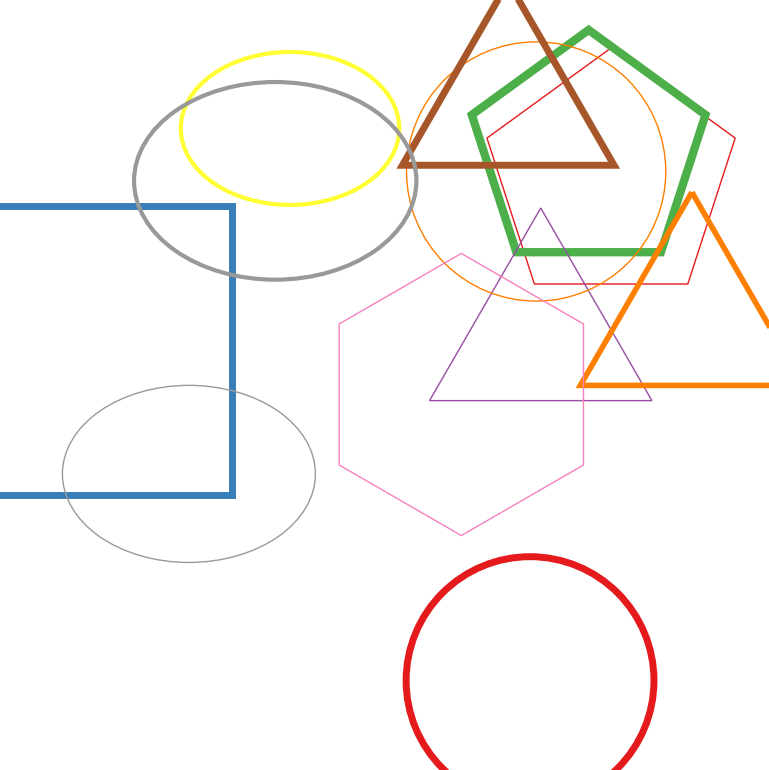[{"shape": "pentagon", "thickness": 0.5, "radius": 0.85, "center": [0.794, 0.768]}, {"shape": "circle", "thickness": 2.5, "radius": 0.8, "center": [0.688, 0.116]}, {"shape": "square", "thickness": 2.5, "radius": 0.94, "center": [0.114, 0.545]}, {"shape": "pentagon", "thickness": 3, "radius": 0.8, "center": [0.764, 0.802]}, {"shape": "triangle", "thickness": 0.5, "radius": 0.83, "center": [0.702, 0.563]}, {"shape": "circle", "thickness": 0.5, "radius": 0.84, "center": [0.696, 0.777]}, {"shape": "triangle", "thickness": 2, "radius": 0.84, "center": [0.899, 0.583]}, {"shape": "oval", "thickness": 1.5, "radius": 0.71, "center": [0.377, 0.833]}, {"shape": "triangle", "thickness": 2.5, "radius": 0.79, "center": [0.66, 0.865]}, {"shape": "hexagon", "thickness": 0.5, "radius": 0.92, "center": [0.599, 0.488]}, {"shape": "oval", "thickness": 1.5, "radius": 0.92, "center": [0.357, 0.765]}, {"shape": "oval", "thickness": 0.5, "radius": 0.82, "center": [0.245, 0.385]}]